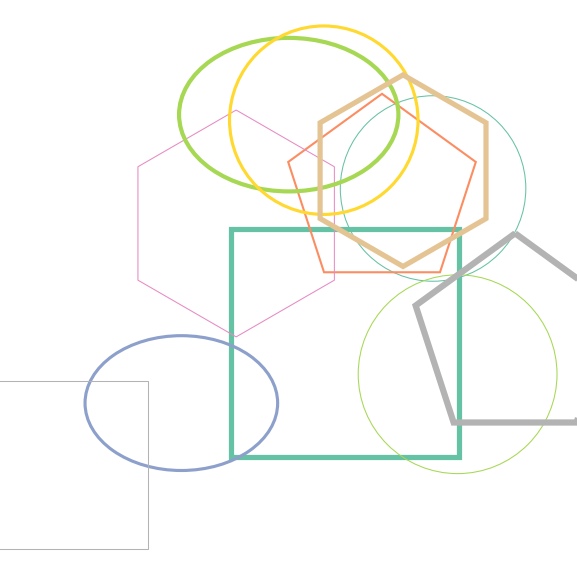[{"shape": "circle", "thickness": 0.5, "radius": 0.8, "center": [0.75, 0.673]}, {"shape": "square", "thickness": 2.5, "radius": 0.99, "center": [0.598, 0.405]}, {"shape": "pentagon", "thickness": 1, "radius": 0.85, "center": [0.661, 0.666]}, {"shape": "oval", "thickness": 1.5, "radius": 0.83, "center": [0.314, 0.301]}, {"shape": "hexagon", "thickness": 0.5, "radius": 0.98, "center": [0.409, 0.612]}, {"shape": "circle", "thickness": 0.5, "radius": 0.86, "center": [0.792, 0.351]}, {"shape": "oval", "thickness": 2, "radius": 0.95, "center": [0.5, 0.801]}, {"shape": "circle", "thickness": 1.5, "radius": 0.82, "center": [0.561, 0.791]}, {"shape": "hexagon", "thickness": 2.5, "radius": 0.83, "center": [0.698, 0.704]}, {"shape": "pentagon", "thickness": 3, "radius": 0.91, "center": [0.892, 0.414]}, {"shape": "square", "thickness": 0.5, "radius": 0.73, "center": [0.111, 0.194]}]